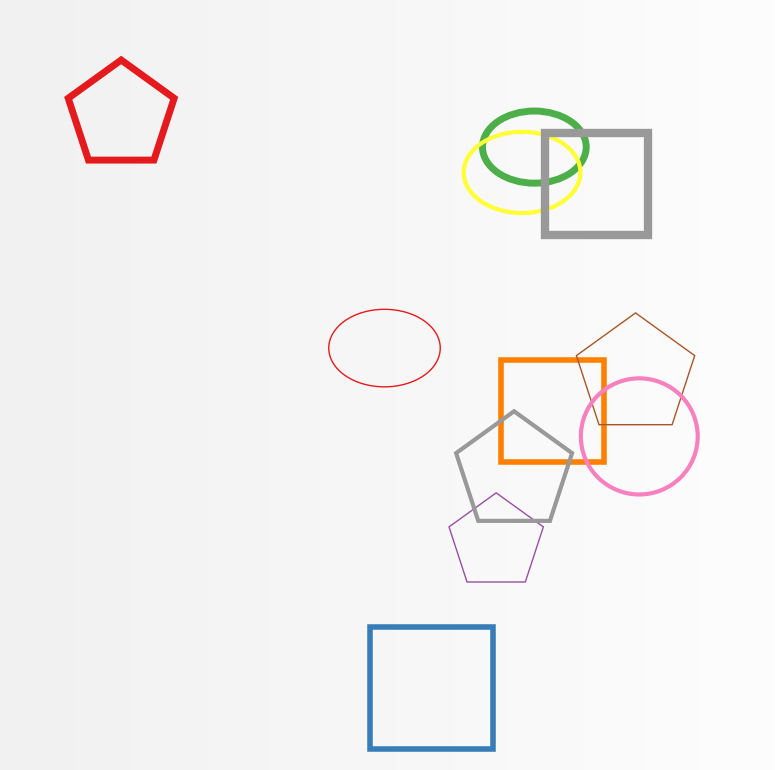[{"shape": "pentagon", "thickness": 2.5, "radius": 0.36, "center": [0.156, 0.85]}, {"shape": "oval", "thickness": 0.5, "radius": 0.36, "center": [0.496, 0.548]}, {"shape": "square", "thickness": 2, "radius": 0.4, "center": [0.557, 0.106]}, {"shape": "oval", "thickness": 2.5, "radius": 0.33, "center": [0.689, 0.809]}, {"shape": "pentagon", "thickness": 0.5, "radius": 0.32, "center": [0.64, 0.296]}, {"shape": "square", "thickness": 2, "radius": 0.33, "center": [0.713, 0.466]}, {"shape": "oval", "thickness": 1.5, "radius": 0.38, "center": [0.674, 0.776]}, {"shape": "pentagon", "thickness": 0.5, "radius": 0.4, "center": [0.82, 0.513]}, {"shape": "circle", "thickness": 1.5, "radius": 0.38, "center": [0.825, 0.433]}, {"shape": "square", "thickness": 3, "radius": 0.33, "center": [0.769, 0.761]}, {"shape": "pentagon", "thickness": 1.5, "radius": 0.39, "center": [0.663, 0.387]}]